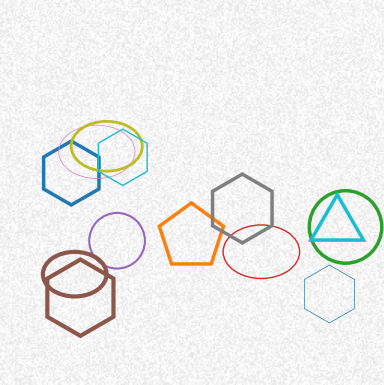[{"shape": "hexagon", "thickness": 2.5, "radius": 0.41, "center": [0.185, 0.551]}, {"shape": "hexagon", "thickness": 0.5, "radius": 0.38, "center": [0.856, 0.236]}, {"shape": "pentagon", "thickness": 2.5, "radius": 0.44, "center": [0.497, 0.385]}, {"shape": "circle", "thickness": 2.5, "radius": 0.47, "center": [0.897, 0.411]}, {"shape": "oval", "thickness": 1, "radius": 0.5, "center": [0.679, 0.346]}, {"shape": "circle", "thickness": 1.5, "radius": 0.36, "center": [0.304, 0.375]}, {"shape": "oval", "thickness": 3, "radius": 0.41, "center": [0.194, 0.288]}, {"shape": "hexagon", "thickness": 3, "radius": 0.5, "center": [0.209, 0.227]}, {"shape": "oval", "thickness": 0.5, "radius": 0.5, "center": [0.252, 0.606]}, {"shape": "hexagon", "thickness": 2.5, "radius": 0.45, "center": [0.629, 0.458]}, {"shape": "oval", "thickness": 2, "radius": 0.46, "center": [0.277, 0.62]}, {"shape": "hexagon", "thickness": 1, "radius": 0.37, "center": [0.319, 0.591]}, {"shape": "triangle", "thickness": 2.5, "radius": 0.39, "center": [0.876, 0.416]}]